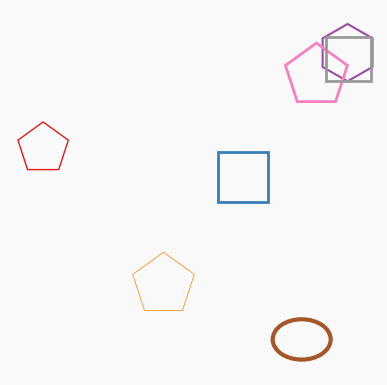[{"shape": "pentagon", "thickness": 1, "radius": 0.34, "center": [0.111, 0.615]}, {"shape": "square", "thickness": 2, "radius": 0.33, "center": [0.626, 0.54]}, {"shape": "hexagon", "thickness": 1.5, "radius": 0.37, "center": [0.897, 0.863]}, {"shape": "pentagon", "thickness": 0.5, "radius": 0.42, "center": [0.422, 0.261]}, {"shape": "oval", "thickness": 3, "radius": 0.37, "center": [0.779, 0.118]}, {"shape": "pentagon", "thickness": 2, "radius": 0.42, "center": [0.817, 0.804]}, {"shape": "square", "thickness": 2, "radius": 0.29, "center": [0.9, 0.847]}]